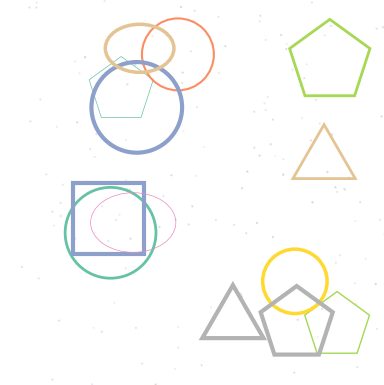[{"shape": "circle", "thickness": 2, "radius": 0.59, "center": [0.287, 0.395]}, {"shape": "pentagon", "thickness": 0.5, "radius": 0.44, "center": [0.315, 0.766]}, {"shape": "circle", "thickness": 1.5, "radius": 0.47, "center": [0.462, 0.859]}, {"shape": "circle", "thickness": 3, "radius": 0.59, "center": [0.355, 0.721]}, {"shape": "square", "thickness": 3, "radius": 0.46, "center": [0.282, 0.433]}, {"shape": "oval", "thickness": 0.5, "radius": 0.55, "center": [0.346, 0.422]}, {"shape": "pentagon", "thickness": 2, "radius": 0.55, "center": [0.857, 0.84]}, {"shape": "pentagon", "thickness": 1, "radius": 0.44, "center": [0.876, 0.154]}, {"shape": "circle", "thickness": 2.5, "radius": 0.42, "center": [0.766, 0.269]}, {"shape": "oval", "thickness": 2.5, "radius": 0.45, "center": [0.363, 0.875]}, {"shape": "triangle", "thickness": 2, "radius": 0.47, "center": [0.842, 0.583]}, {"shape": "triangle", "thickness": 3, "radius": 0.46, "center": [0.605, 0.168]}, {"shape": "pentagon", "thickness": 3, "radius": 0.49, "center": [0.771, 0.159]}]